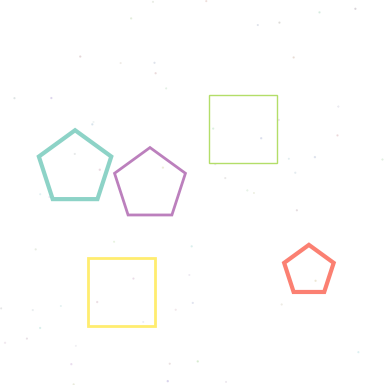[{"shape": "pentagon", "thickness": 3, "radius": 0.49, "center": [0.195, 0.563]}, {"shape": "pentagon", "thickness": 3, "radius": 0.34, "center": [0.802, 0.296]}, {"shape": "square", "thickness": 1, "radius": 0.44, "center": [0.631, 0.665]}, {"shape": "pentagon", "thickness": 2, "radius": 0.48, "center": [0.39, 0.52]}, {"shape": "square", "thickness": 2, "radius": 0.44, "center": [0.315, 0.242]}]